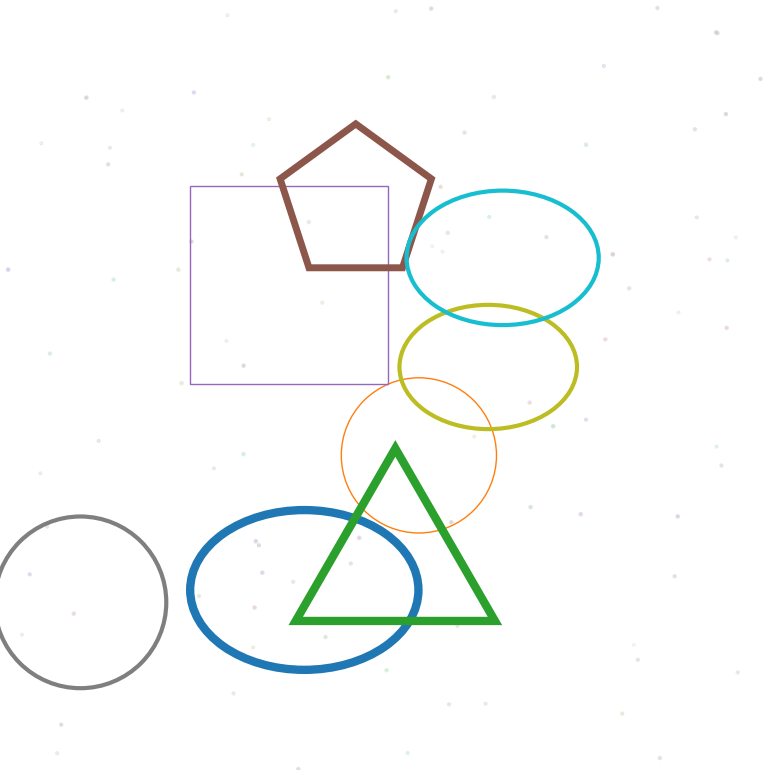[{"shape": "oval", "thickness": 3, "radius": 0.74, "center": [0.395, 0.234]}, {"shape": "circle", "thickness": 0.5, "radius": 0.5, "center": [0.544, 0.409]}, {"shape": "triangle", "thickness": 3, "radius": 0.75, "center": [0.513, 0.268]}, {"shape": "square", "thickness": 0.5, "radius": 0.64, "center": [0.375, 0.63]}, {"shape": "pentagon", "thickness": 2.5, "radius": 0.52, "center": [0.462, 0.736]}, {"shape": "circle", "thickness": 1.5, "radius": 0.56, "center": [0.104, 0.218]}, {"shape": "oval", "thickness": 1.5, "radius": 0.58, "center": [0.634, 0.523]}, {"shape": "oval", "thickness": 1.5, "radius": 0.62, "center": [0.653, 0.665]}]